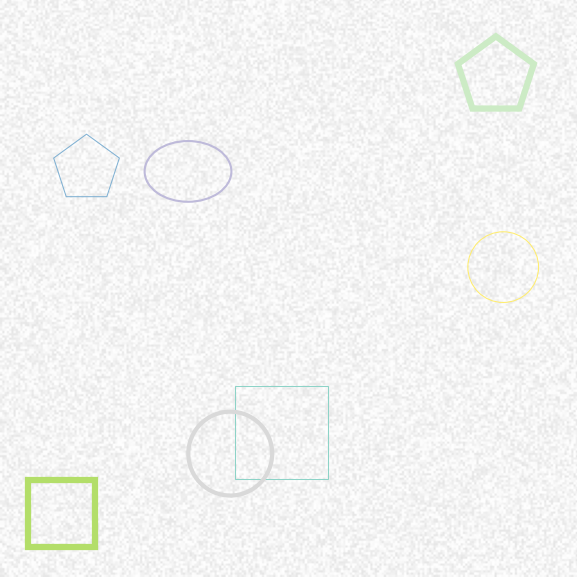[{"shape": "square", "thickness": 0.5, "radius": 0.4, "center": [0.487, 0.25]}, {"shape": "oval", "thickness": 1, "radius": 0.38, "center": [0.326, 0.702]}, {"shape": "pentagon", "thickness": 0.5, "radius": 0.3, "center": [0.15, 0.707]}, {"shape": "square", "thickness": 3, "radius": 0.29, "center": [0.106, 0.11]}, {"shape": "circle", "thickness": 2, "radius": 0.36, "center": [0.399, 0.214]}, {"shape": "pentagon", "thickness": 3, "radius": 0.35, "center": [0.859, 0.867]}, {"shape": "circle", "thickness": 0.5, "radius": 0.31, "center": [0.871, 0.537]}]